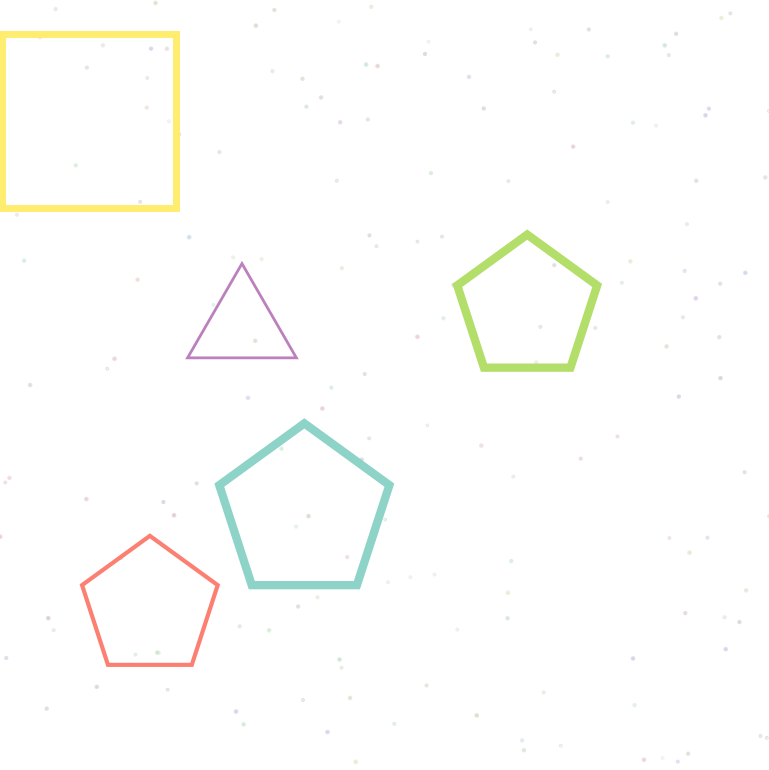[{"shape": "pentagon", "thickness": 3, "radius": 0.58, "center": [0.395, 0.334]}, {"shape": "pentagon", "thickness": 1.5, "radius": 0.46, "center": [0.195, 0.211]}, {"shape": "pentagon", "thickness": 3, "radius": 0.48, "center": [0.685, 0.6]}, {"shape": "triangle", "thickness": 1, "radius": 0.41, "center": [0.314, 0.576]}, {"shape": "square", "thickness": 2.5, "radius": 0.57, "center": [0.115, 0.843]}]